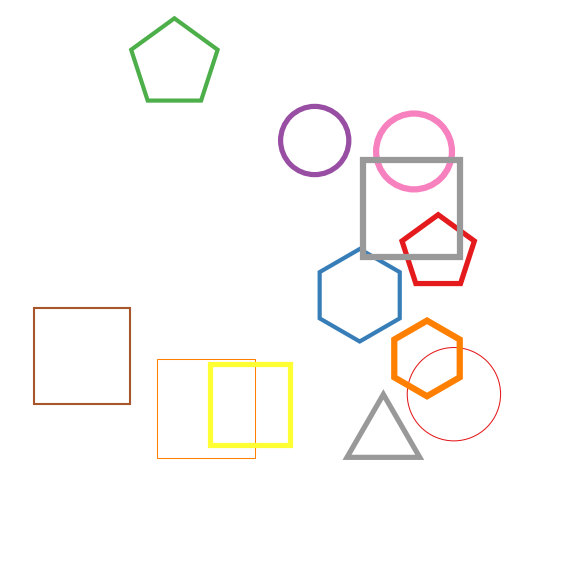[{"shape": "pentagon", "thickness": 2.5, "radius": 0.33, "center": [0.759, 0.561]}, {"shape": "circle", "thickness": 0.5, "radius": 0.4, "center": [0.786, 0.317]}, {"shape": "hexagon", "thickness": 2, "radius": 0.4, "center": [0.623, 0.488]}, {"shape": "pentagon", "thickness": 2, "radius": 0.39, "center": [0.302, 0.889]}, {"shape": "circle", "thickness": 2.5, "radius": 0.3, "center": [0.545, 0.756]}, {"shape": "hexagon", "thickness": 3, "radius": 0.33, "center": [0.739, 0.378]}, {"shape": "square", "thickness": 0.5, "radius": 0.43, "center": [0.357, 0.292]}, {"shape": "square", "thickness": 2.5, "radius": 0.35, "center": [0.433, 0.299]}, {"shape": "square", "thickness": 1, "radius": 0.42, "center": [0.142, 0.383]}, {"shape": "circle", "thickness": 3, "radius": 0.33, "center": [0.717, 0.737]}, {"shape": "triangle", "thickness": 2.5, "radius": 0.36, "center": [0.664, 0.244]}, {"shape": "square", "thickness": 3, "radius": 0.42, "center": [0.712, 0.638]}]